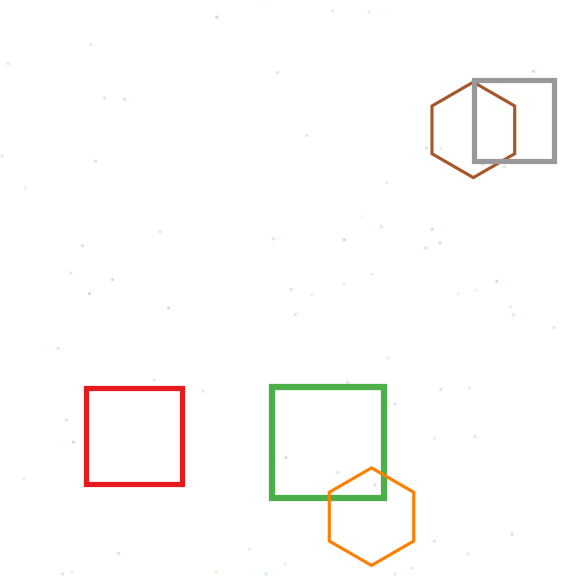[{"shape": "square", "thickness": 2.5, "radius": 0.42, "center": [0.232, 0.244]}, {"shape": "square", "thickness": 3, "radius": 0.48, "center": [0.568, 0.233]}, {"shape": "hexagon", "thickness": 1.5, "radius": 0.42, "center": [0.643, 0.104]}, {"shape": "hexagon", "thickness": 1.5, "radius": 0.41, "center": [0.82, 0.774]}, {"shape": "square", "thickness": 2.5, "radius": 0.35, "center": [0.89, 0.79]}]